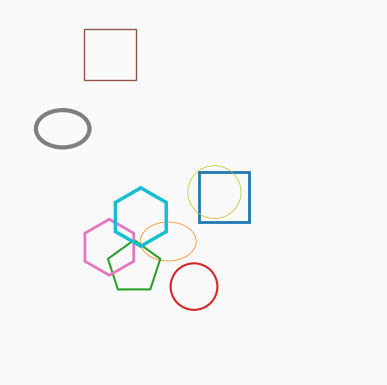[{"shape": "square", "thickness": 2, "radius": 0.32, "center": [0.578, 0.488]}, {"shape": "oval", "thickness": 0.5, "radius": 0.36, "center": [0.434, 0.373]}, {"shape": "pentagon", "thickness": 1.5, "radius": 0.36, "center": [0.346, 0.306]}, {"shape": "circle", "thickness": 1.5, "radius": 0.3, "center": [0.501, 0.256]}, {"shape": "square", "thickness": 1, "radius": 0.34, "center": [0.283, 0.858]}, {"shape": "hexagon", "thickness": 2, "radius": 0.36, "center": [0.282, 0.358]}, {"shape": "oval", "thickness": 3, "radius": 0.35, "center": [0.162, 0.666]}, {"shape": "circle", "thickness": 0.5, "radius": 0.34, "center": [0.553, 0.501]}, {"shape": "hexagon", "thickness": 2.5, "radius": 0.38, "center": [0.363, 0.436]}]